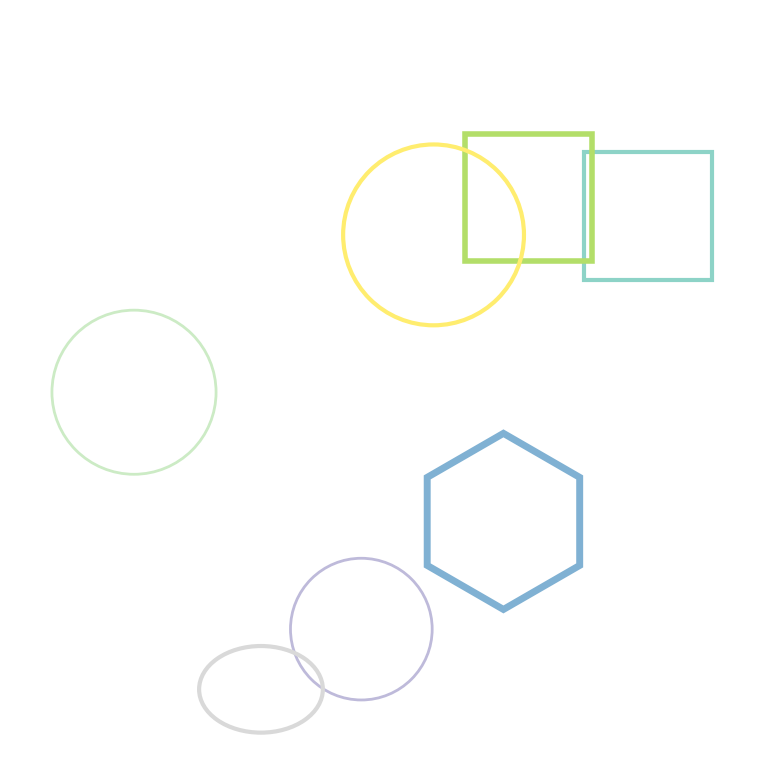[{"shape": "square", "thickness": 1.5, "radius": 0.42, "center": [0.842, 0.719]}, {"shape": "circle", "thickness": 1, "radius": 0.46, "center": [0.469, 0.183]}, {"shape": "hexagon", "thickness": 2.5, "radius": 0.57, "center": [0.654, 0.323]}, {"shape": "square", "thickness": 2, "radius": 0.41, "center": [0.686, 0.744]}, {"shape": "oval", "thickness": 1.5, "radius": 0.4, "center": [0.339, 0.105]}, {"shape": "circle", "thickness": 1, "radius": 0.53, "center": [0.174, 0.491]}, {"shape": "circle", "thickness": 1.5, "radius": 0.59, "center": [0.563, 0.695]}]